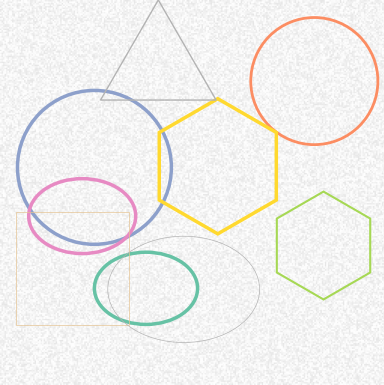[{"shape": "oval", "thickness": 2.5, "radius": 0.67, "center": [0.379, 0.251]}, {"shape": "circle", "thickness": 2, "radius": 0.83, "center": [0.816, 0.789]}, {"shape": "circle", "thickness": 2.5, "radius": 1.0, "center": [0.245, 0.565]}, {"shape": "oval", "thickness": 2.5, "radius": 0.69, "center": [0.214, 0.439]}, {"shape": "hexagon", "thickness": 1.5, "radius": 0.7, "center": [0.84, 0.362]}, {"shape": "hexagon", "thickness": 2.5, "radius": 0.88, "center": [0.566, 0.568]}, {"shape": "square", "thickness": 0.5, "radius": 0.73, "center": [0.189, 0.303]}, {"shape": "triangle", "thickness": 1, "radius": 0.87, "center": [0.411, 0.827]}, {"shape": "oval", "thickness": 0.5, "radius": 0.99, "center": [0.477, 0.248]}]